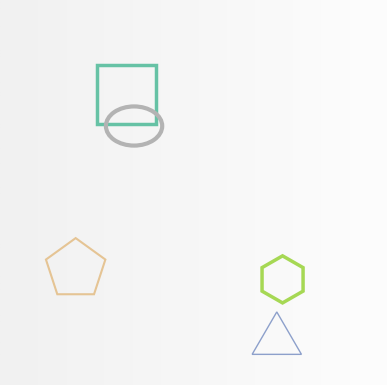[{"shape": "square", "thickness": 2.5, "radius": 0.38, "center": [0.327, 0.756]}, {"shape": "triangle", "thickness": 1, "radius": 0.37, "center": [0.714, 0.116]}, {"shape": "hexagon", "thickness": 2.5, "radius": 0.31, "center": [0.729, 0.274]}, {"shape": "pentagon", "thickness": 1.5, "radius": 0.4, "center": [0.195, 0.301]}, {"shape": "oval", "thickness": 3, "radius": 0.36, "center": [0.346, 0.673]}]